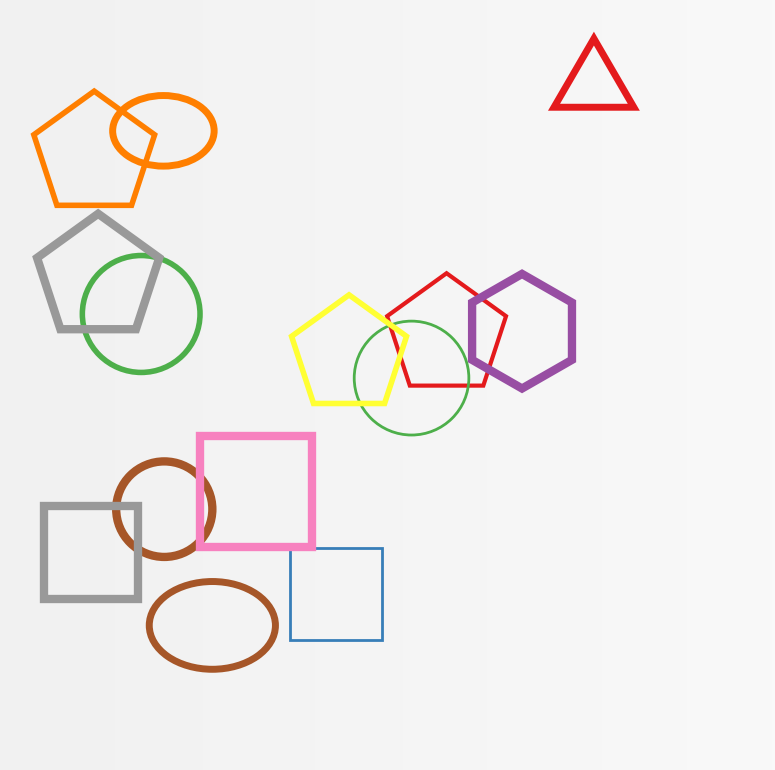[{"shape": "pentagon", "thickness": 1.5, "radius": 0.4, "center": [0.576, 0.564]}, {"shape": "triangle", "thickness": 2.5, "radius": 0.3, "center": [0.766, 0.89]}, {"shape": "square", "thickness": 1, "radius": 0.3, "center": [0.433, 0.229]}, {"shape": "circle", "thickness": 1, "radius": 0.37, "center": [0.531, 0.509]}, {"shape": "circle", "thickness": 2, "radius": 0.38, "center": [0.182, 0.592]}, {"shape": "hexagon", "thickness": 3, "radius": 0.37, "center": [0.674, 0.57]}, {"shape": "pentagon", "thickness": 2, "radius": 0.41, "center": [0.122, 0.8]}, {"shape": "oval", "thickness": 2.5, "radius": 0.33, "center": [0.211, 0.83]}, {"shape": "pentagon", "thickness": 2, "radius": 0.39, "center": [0.45, 0.539]}, {"shape": "oval", "thickness": 2.5, "radius": 0.41, "center": [0.274, 0.188]}, {"shape": "circle", "thickness": 3, "radius": 0.31, "center": [0.212, 0.339]}, {"shape": "square", "thickness": 3, "radius": 0.36, "center": [0.33, 0.362]}, {"shape": "pentagon", "thickness": 3, "radius": 0.41, "center": [0.127, 0.64]}, {"shape": "square", "thickness": 3, "radius": 0.3, "center": [0.118, 0.282]}]